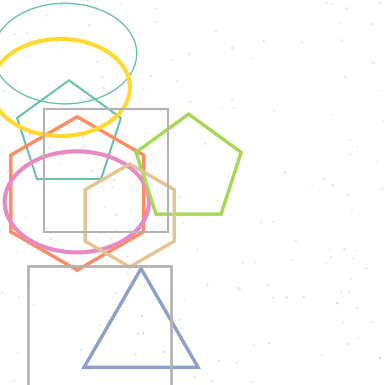[{"shape": "oval", "thickness": 1, "radius": 0.93, "center": [0.169, 0.861]}, {"shape": "pentagon", "thickness": 1.5, "radius": 0.71, "center": [0.179, 0.65]}, {"shape": "hexagon", "thickness": 2.5, "radius": 1.0, "center": [0.2, 0.498]}, {"shape": "triangle", "thickness": 2.5, "radius": 0.85, "center": [0.366, 0.131]}, {"shape": "oval", "thickness": 3, "radius": 0.94, "center": [0.2, 0.476]}, {"shape": "pentagon", "thickness": 2.5, "radius": 0.72, "center": [0.49, 0.56]}, {"shape": "oval", "thickness": 3, "radius": 0.9, "center": [0.157, 0.773]}, {"shape": "hexagon", "thickness": 2.5, "radius": 0.67, "center": [0.337, 0.44]}, {"shape": "square", "thickness": 1.5, "radius": 0.8, "center": [0.276, 0.557]}, {"shape": "square", "thickness": 2, "radius": 0.93, "center": [0.259, 0.122]}]